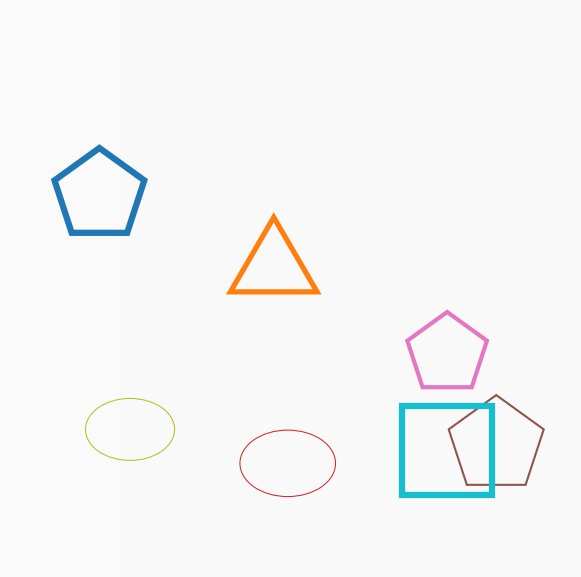[{"shape": "pentagon", "thickness": 3, "radius": 0.41, "center": [0.171, 0.662]}, {"shape": "triangle", "thickness": 2.5, "radius": 0.43, "center": [0.471, 0.537]}, {"shape": "oval", "thickness": 0.5, "radius": 0.41, "center": [0.495, 0.197]}, {"shape": "pentagon", "thickness": 1, "radius": 0.43, "center": [0.854, 0.229]}, {"shape": "pentagon", "thickness": 2, "radius": 0.36, "center": [0.769, 0.387]}, {"shape": "oval", "thickness": 0.5, "radius": 0.38, "center": [0.224, 0.256]}, {"shape": "square", "thickness": 3, "radius": 0.38, "center": [0.769, 0.219]}]